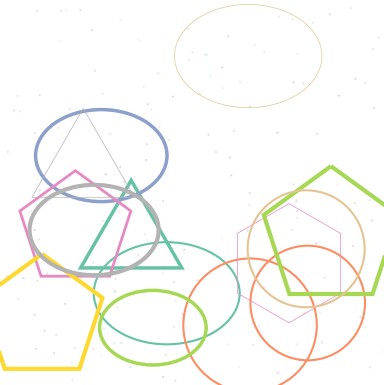[{"shape": "triangle", "thickness": 2.5, "radius": 0.76, "center": [0.341, 0.38]}, {"shape": "oval", "thickness": 1.5, "radius": 0.95, "center": [0.433, 0.238]}, {"shape": "circle", "thickness": 1.5, "radius": 0.87, "center": [0.649, 0.155]}, {"shape": "circle", "thickness": 1.5, "radius": 0.74, "center": [0.799, 0.213]}, {"shape": "oval", "thickness": 2.5, "radius": 0.85, "center": [0.263, 0.596]}, {"shape": "hexagon", "thickness": 0.5, "radius": 0.77, "center": [0.751, 0.316]}, {"shape": "pentagon", "thickness": 2, "radius": 0.76, "center": [0.196, 0.405]}, {"shape": "oval", "thickness": 2.5, "radius": 0.69, "center": [0.397, 0.149]}, {"shape": "pentagon", "thickness": 3, "radius": 0.92, "center": [0.86, 0.385]}, {"shape": "pentagon", "thickness": 3, "radius": 0.82, "center": [0.109, 0.175]}, {"shape": "circle", "thickness": 1.5, "radius": 0.76, "center": [0.795, 0.354]}, {"shape": "oval", "thickness": 0.5, "radius": 0.96, "center": [0.645, 0.854]}, {"shape": "triangle", "thickness": 0.5, "radius": 0.77, "center": [0.216, 0.565]}, {"shape": "oval", "thickness": 3, "radius": 0.84, "center": [0.244, 0.402]}]